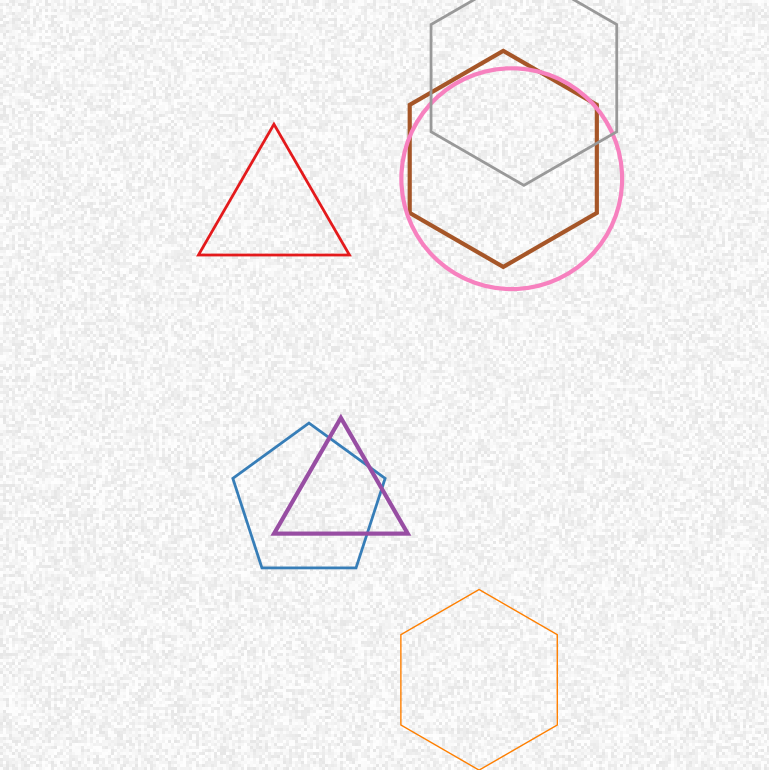[{"shape": "triangle", "thickness": 1, "radius": 0.57, "center": [0.356, 0.725]}, {"shape": "pentagon", "thickness": 1, "radius": 0.52, "center": [0.401, 0.347]}, {"shape": "triangle", "thickness": 1.5, "radius": 0.5, "center": [0.443, 0.357]}, {"shape": "hexagon", "thickness": 0.5, "radius": 0.59, "center": [0.622, 0.117]}, {"shape": "hexagon", "thickness": 1.5, "radius": 0.7, "center": [0.654, 0.794]}, {"shape": "circle", "thickness": 1.5, "radius": 0.72, "center": [0.665, 0.768]}, {"shape": "hexagon", "thickness": 1, "radius": 0.7, "center": [0.68, 0.899]}]